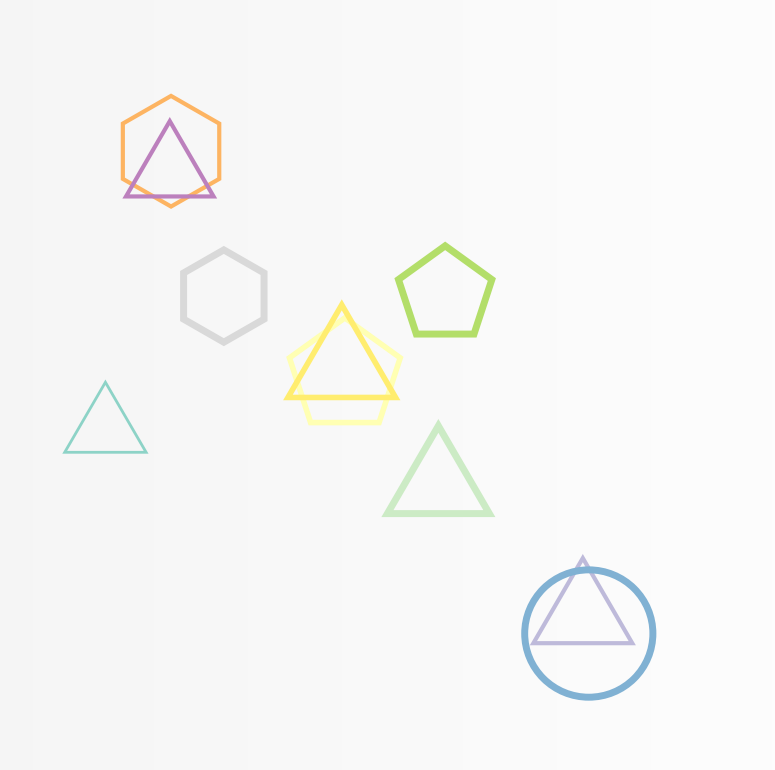[{"shape": "triangle", "thickness": 1, "radius": 0.3, "center": [0.136, 0.443]}, {"shape": "pentagon", "thickness": 2, "radius": 0.38, "center": [0.445, 0.512]}, {"shape": "triangle", "thickness": 1.5, "radius": 0.37, "center": [0.752, 0.202]}, {"shape": "circle", "thickness": 2.5, "radius": 0.41, "center": [0.76, 0.177]}, {"shape": "hexagon", "thickness": 1.5, "radius": 0.36, "center": [0.221, 0.804]}, {"shape": "pentagon", "thickness": 2.5, "radius": 0.32, "center": [0.574, 0.617]}, {"shape": "hexagon", "thickness": 2.5, "radius": 0.3, "center": [0.289, 0.616]}, {"shape": "triangle", "thickness": 1.5, "radius": 0.33, "center": [0.219, 0.777]}, {"shape": "triangle", "thickness": 2.5, "radius": 0.38, "center": [0.566, 0.371]}, {"shape": "triangle", "thickness": 2, "radius": 0.4, "center": [0.441, 0.524]}]